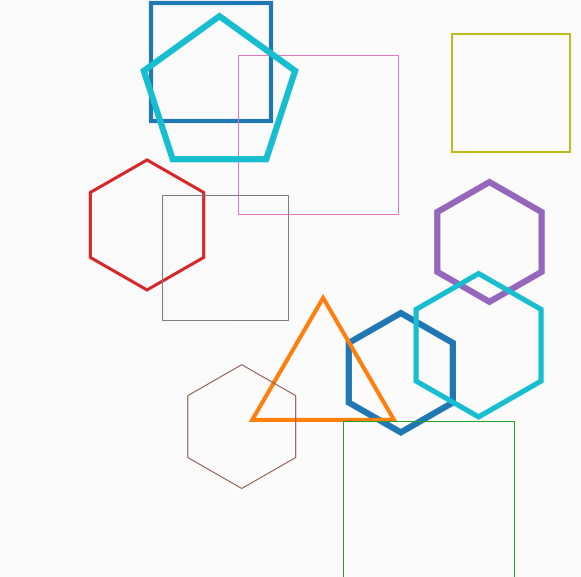[{"shape": "square", "thickness": 2, "radius": 0.51, "center": [0.363, 0.892]}, {"shape": "hexagon", "thickness": 3, "radius": 0.52, "center": [0.69, 0.354]}, {"shape": "triangle", "thickness": 2, "radius": 0.7, "center": [0.556, 0.342]}, {"shape": "square", "thickness": 0.5, "radius": 0.74, "center": [0.738, 0.124]}, {"shape": "hexagon", "thickness": 1.5, "radius": 0.56, "center": [0.253, 0.61]}, {"shape": "hexagon", "thickness": 3, "radius": 0.52, "center": [0.842, 0.58]}, {"shape": "hexagon", "thickness": 0.5, "radius": 0.54, "center": [0.416, 0.26]}, {"shape": "square", "thickness": 0.5, "radius": 0.69, "center": [0.548, 0.767]}, {"shape": "square", "thickness": 0.5, "radius": 0.54, "center": [0.387, 0.553]}, {"shape": "square", "thickness": 1, "radius": 0.51, "center": [0.879, 0.838]}, {"shape": "hexagon", "thickness": 2.5, "radius": 0.62, "center": [0.823, 0.401]}, {"shape": "pentagon", "thickness": 3, "radius": 0.68, "center": [0.378, 0.834]}]